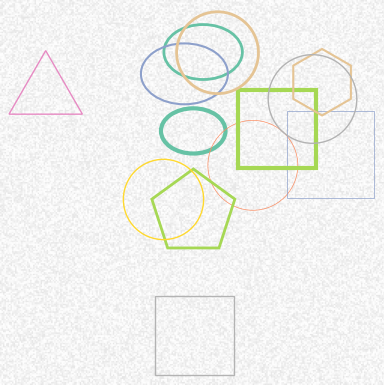[{"shape": "oval", "thickness": 3, "radius": 0.42, "center": [0.502, 0.66]}, {"shape": "oval", "thickness": 2, "radius": 0.51, "center": [0.528, 0.865]}, {"shape": "circle", "thickness": 0.5, "radius": 0.58, "center": [0.657, 0.571]}, {"shape": "square", "thickness": 0.5, "radius": 0.56, "center": [0.859, 0.599]}, {"shape": "oval", "thickness": 1.5, "radius": 0.56, "center": [0.479, 0.808]}, {"shape": "triangle", "thickness": 1, "radius": 0.55, "center": [0.119, 0.758]}, {"shape": "square", "thickness": 3, "radius": 0.51, "center": [0.72, 0.664]}, {"shape": "pentagon", "thickness": 2, "radius": 0.57, "center": [0.502, 0.448]}, {"shape": "circle", "thickness": 1, "radius": 0.52, "center": [0.425, 0.482]}, {"shape": "circle", "thickness": 2, "radius": 0.53, "center": [0.565, 0.863]}, {"shape": "hexagon", "thickness": 1.5, "radius": 0.43, "center": [0.837, 0.786]}, {"shape": "square", "thickness": 1, "radius": 0.51, "center": [0.504, 0.129]}, {"shape": "circle", "thickness": 1, "radius": 0.58, "center": [0.812, 0.743]}]